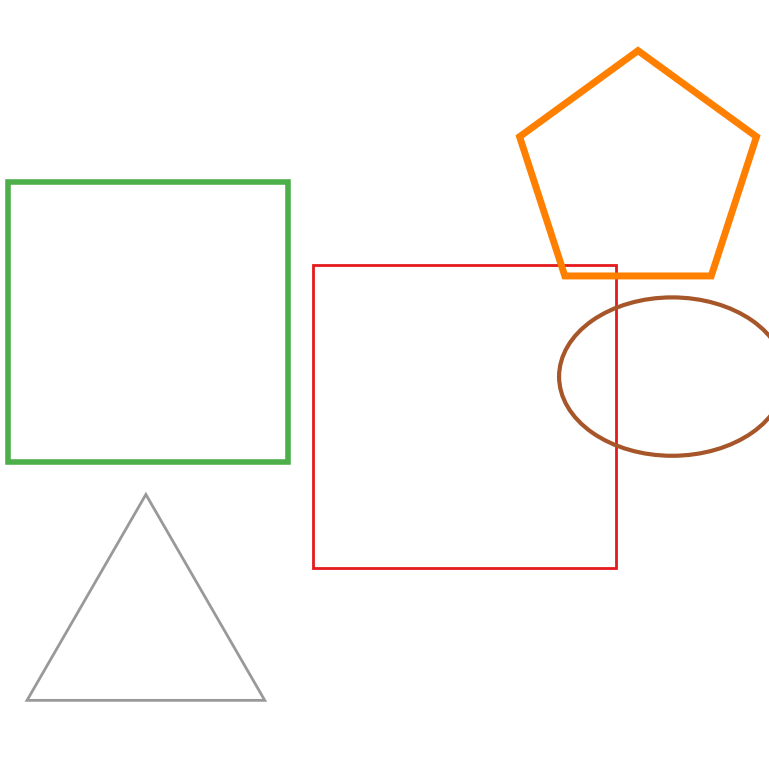[{"shape": "square", "thickness": 1, "radius": 0.98, "center": [0.603, 0.459]}, {"shape": "square", "thickness": 2, "radius": 0.91, "center": [0.192, 0.582]}, {"shape": "pentagon", "thickness": 2.5, "radius": 0.81, "center": [0.829, 0.772]}, {"shape": "oval", "thickness": 1.5, "radius": 0.73, "center": [0.873, 0.511]}, {"shape": "triangle", "thickness": 1, "radius": 0.89, "center": [0.189, 0.18]}]